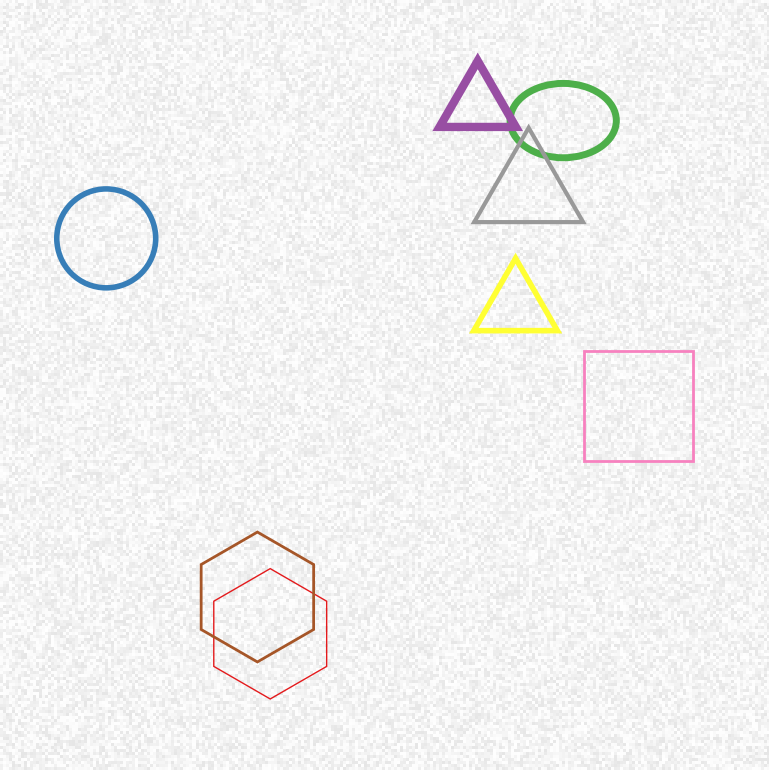[{"shape": "hexagon", "thickness": 0.5, "radius": 0.42, "center": [0.351, 0.177]}, {"shape": "circle", "thickness": 2, "radius": 0.32, "center": [0.138, 0.69]}, {"shape": "oval", "thickness": 2.5, "radius": 0.34, "center": [0.731, 0.843]}, {"shape": "triangle", "thickness": 3, "radius": 0.29, "center": [0.62, 0.864]}, {"shape": "triangle", "thickness": 2, "radius": 0.31, "center": [0.67, 0.602]}, {"shape": "hexagon", "thickness": 1, "radius": 0.42, "center": [0.334, 0.225]}, {"shape": "square", "thickness": 1, "radius": 0.36, "center": [0.829, 0.473]}, {"shape": "triangle", "thickness": 1.5, "radius": 0.41, "center": [0.687, 0.752]}]